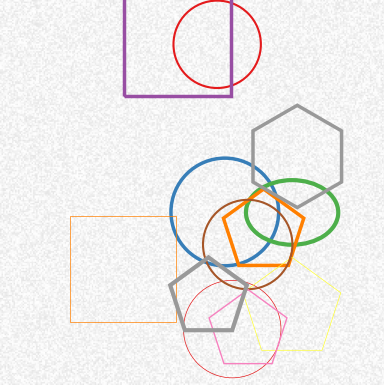[{"shape": "circle", "thickness": 1.5, "radius": 0.57, "center": [0.564, 0.885]}, {"shape": "circle", "thickness": 0.5, "radius": 0.63, "center": [0.603, 0.145]}, {"shape": "circle", "thickness": 2.5, "radius": 0.7, "center": [0.584, 0.449]}, {"shape": "oval", "thickness": 3, "radius": 0.6, "center": [0.759, 0.448]}, {"shape": "square", "thickness": 2.5, "radius": 0.69, "center": [0.462, 0.891]}, {"shape": "pentagon", "thickness": 2.5, "radius": 0.55, "center": [0.685, 0.399]}, {"shape": "square", "thickness": 0.5, "radius": 0.69, "center": [0.319, 0.302]}, {"shape": "pentagon", "thickness": 0.5, "radius": 0.67, "center": [0.758, 0.198]}, {"shape": "circle", "thickness": 1.5, "radius": 0.58, "center": [0.643, 0.365]}, {"shape": "pentagon", "thickness": 1, "radius": 0.53, "center": [0.644, 0.142]}, {"shape": "hexagon", "thickness": 2.5, "radius": 0.66, "center": [0.772, 0.594]}, {"shape": "pentagon", "thickness": 3, "radius": 0.52, "center": [0.542, 0.227]}]